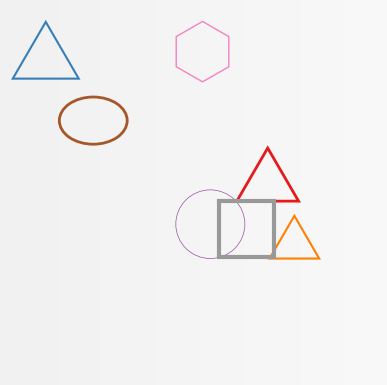[{"shape": "triangle", "thickness": 2, "radius": 0.46, "center": [0.691, 0.524]}, {"shape": "triangle", "thickness": 1.5, "radius": 0.49, "center": [0.118, 0.845]}, {"shape": "circle", "thickness": 0.5, "radius": 0.45, "center": [0.543, 0.418]}, {"shape": "triangle", "thickness": 1.5, "radius": 0.37, "center": [0.76, 0.365]}, {"shape": "oval", "thickness": 2, "radius": 0.44, "center": [0.241, 0.687]}, {"shape": "hexagon", "thickness": 1, "radius": 0.39, "center": [0.523, 0.866]}, {"shape": "square", "thickness": 3, "radius": 0.36, "center": [0.637, 0.405]}]